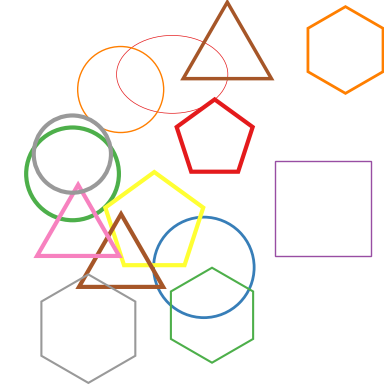[{"shape": "oval", "thickness": 0.5, "radius": 0.72, "center": [0.447, 0.807]}, {"shape": "pentagon", "thickness": 3, "radius": 0.52, "center": [0.558, 0.638]}, {"shape": "circle", "thickness": 2, "radius": 0.65, "center": [0.53, 0.305]}, {"shape": "hexagon", "thickness": 1.5, "radius": 0.62, "center": [0.551, 0.181]}, {"shape": "circle", "thickness": 3, "radius": 0.6, "center": [0.188, 0.548]}, {"shape": "square", "thickness": 1, "radius": 0.62, "center": [0.839, 0.458]}, {"shape": "circle", "thickness": 1, "radius": 0.56, "center": [0.313, 0.767]}, {"shape": "hexagon", "thickness": 2, "radius": 0.56, "center": [0.897, 0.87]}, {"shape": "pentagon", "thickness": 3, "radius": 0.67, "center": [0.401, 0.419]}, {"shape": "triangle", "thickness": 2.5, "radius": 0.66, "center": [0.59, 0.862]}, {"shape": "triangle", "thickness": 3, "radius": 0.63, "center": [0.314, 0.318]}, {"shape": "triangle", "thickness": 3, "radius": 0.62, "center": [0.203, 0.397]}, {"shape": "circle", "thickness": 3, "radius": 0.5, "center": [0.188, 0.6]}, {"shape": "hexagon", "thickness": 1.5, "radius": 0.7, "center": [0.229, 0.146]}]